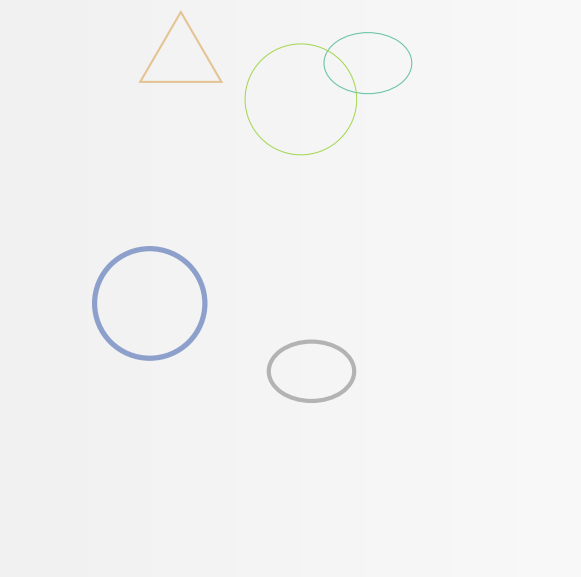[{"shape": "oval", "thickness": 0.5, "radius": 0.38, "center": [0.633, 0.89]}, {"shape": "circle", "thickness": 2.5, "radius": 0.47, "center": [0.258, 0.474]}, {"shape": "circle", "thickness": 0.5, "radius": 0.48, "center": [0.518, 0.827]}, {"shape": "triangle", "thickness": 1, "radius": 0.4, "center": [0.311, 0.898]}, {"shape": "oval", "thickness": 2, "radius": 0.37, "center": [0.536, 0.356]}]